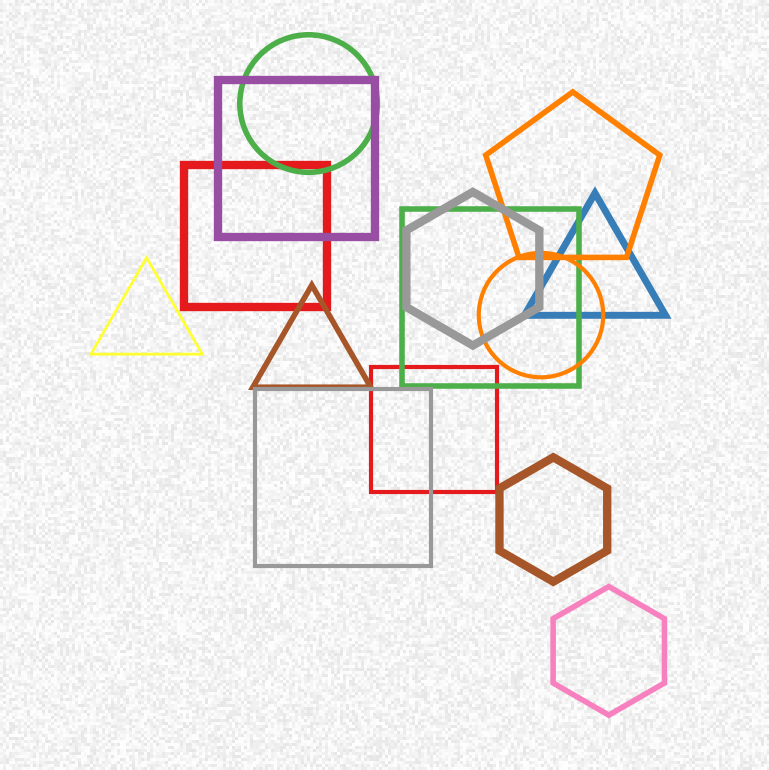[{"shape": "square", "thickness": 3, "radius": 0.46, "center": [0.332, 0.693]}, {"shape": "square", "thickness": 1.5, "radius": 0.41, "center": [0.563, 0.442]}, {"shape": "triangle", "thickness": 2.5, "radius": 0.53, "center": [0.773, 0.643]}, {"shape": "circle", "thickness": 2, "radius": 0.45, "center": [0.401, 0.866]}, {"shape": "square", "thickness": 2, "radius": 0.57, "center": [0.637, 0.614]}, {"shape": "square", "thickness": 3, "radius": 0.51, "center": [0.385, 0.794]}, {"shape": "pentagon", "thickness": 2, "radius": 0.59, "center": [0.744, 0.762]}, {"shape": "circle", "thickness": 1.5, "radius": 0.4, "center": [0.703, 0.591]}, {"shape": "triangle", "thickness": 1, "radius": 0.42, "center": [0.19, 0.582]}, {"shape": "triangle", "thickness": 2, "radius": 0.44, "center": [0.405, 0.541]}, {"shape": "hexagon", "thickness": 3, "radius": 0.4, "center": [0.719, 0.325]}, {"shape": "hexagon", "thickness": 2, "radius": 0.42, "center": [0.791, 0.155]}, {"shape": "hexagon", "thickness": 3, "radius": 0.5, "center": [0.614, 0.651]}, {"shape": "square", "thickness": 1.5, "radius": 0.57, "center": [0.445, 0.38]}]